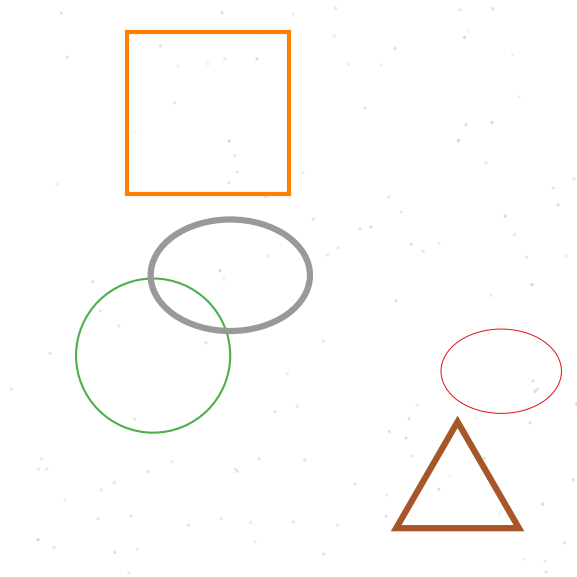[{"shape": "oval", "thickness": 0.5, "radius": 0.52, "center": [0.868, 0.356]}, {"shape": "circle", "thickness": 1, "radius": 0.67, "center": [0.265, 0.383]}, {"shape": "square", "thickness": 2, "radius": 0.7, "center": [0.36, 0.804]}, {"shape": "triangle", "thickness": 3, "radius": 0.61, "center": [0.792, 0.146]}, {"shape": "oval", "thickness": 3, "radius": 0.69, "center": [0.399, 0.523]}]